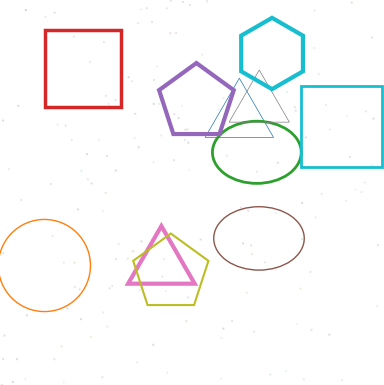[{"shape": "triangle", "thickness": 0.5, "radius": 0.51, "center": [0.622, 0.694]}, {"shape": "circle", "thickness": 1, "radius": 0.6, "center": [0.115, 0.31]}, {"shape": "oval", "thickness": 2, "radius": 0.58, "center": [0.667, 0.604]}, {"shape": "square", "thickness": 2.5, "radius": 0.5, "center": [0.215, 0.822]}, {"shape": "pentagon", "thickness": 3, "radius": 0.51, "center": [0.51, 0.734]}, {"shape": "oval", "thickness": 1, "radius": 0.59, "center": [0.673, 0.381]}, {"shape": "triangle", "thickness": 3, "radius": 0.5, "center": [0.419, 0.313]}, {"shape": "triangle", "thickness": 0.5, "radius": 0.45, "center": [0.673, 0.728]}, {"shape": "pentagon", "thickness": 1.5, "radius": 0.51, "center": [0.444, 0.291]}, {"shape": "square", "thickness": 2, "radius": 0.52, "center": [0.887, 0.672]}, {"shape": "hexagon", "thickness": 3, "radius": 0.46, "center": [0.707, 0.861]}]